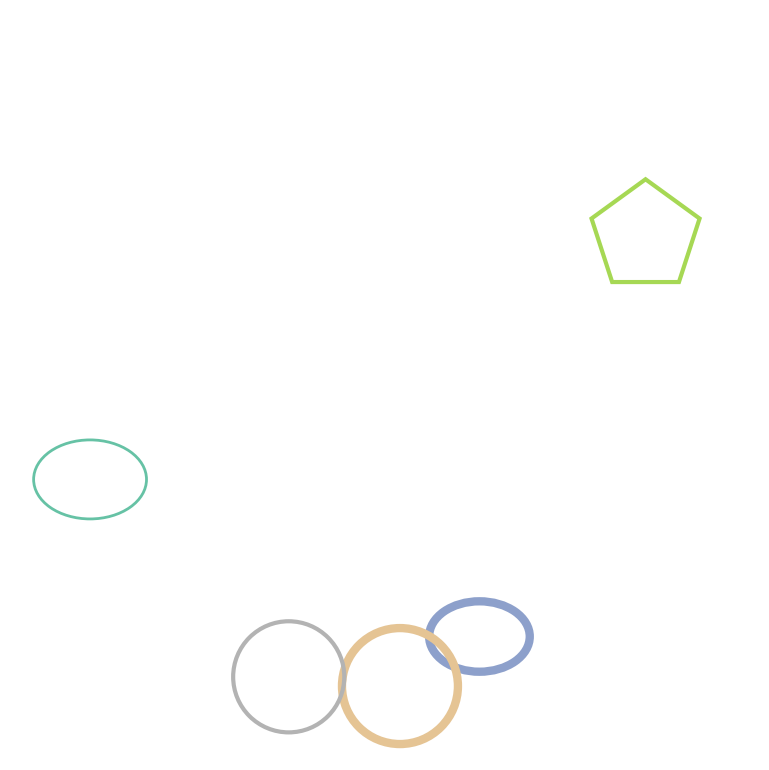[{"shape": "oval", "thickness": 1, "radius": 0.37, "center": [0.117, 0.377]}, {"shape": "oval", "thickness": 3, "radius": 0.33, "center": [0.623, 0.173]}, {"shape": "pentagon", "thickness": 1.5, "radius": 0.37, "center": [0.838, 0.693]}, {"shape": "circle", "thickness": 3, "radius": 0.38, "center": [0.519, 0.109]}, {"shape": "circle", "thickness": 1.5, "radius": 0.36, "center": [0.375, 0.121]}]